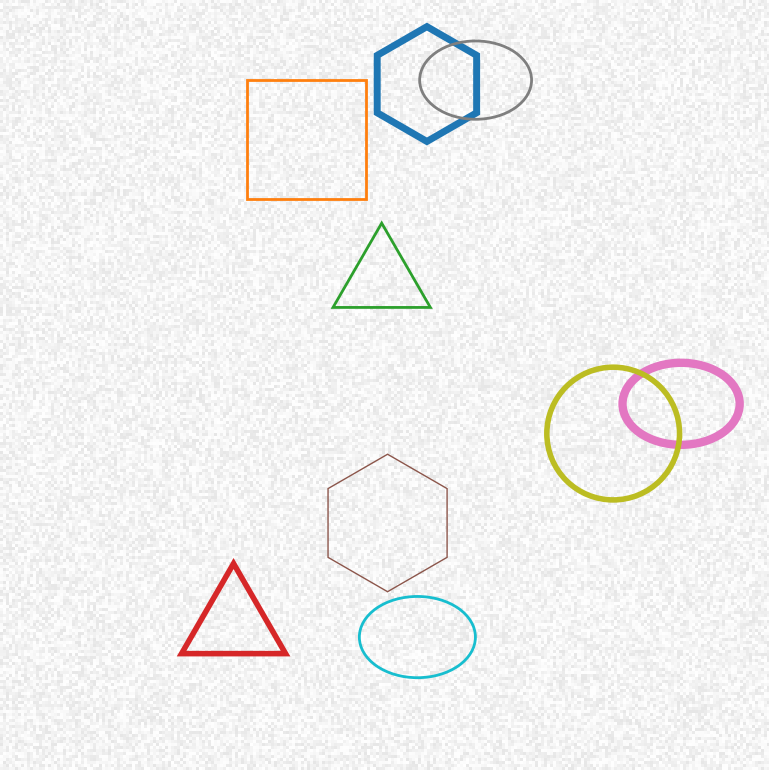[{"shape": "hexagon", "thickness": 2.5, "radius": 0.37, "center": [0.554, 0.891]}, {"shape": "square", "thickness": 1, "radius": 0.39, "center": [0.398, 0.819]}, {"shape": "triangle", "thickness": 1, "radius": 0.36, "center": [0.496, 0.637]}, {"shape": "triangle", "thickness": 2, "radius": 0.39, "center": [0.303, 0.19]}, {"shape": "hexagon", "thickness": 0.5, "radius": 0.45, "center": [0.503, 0.321]}, {"shape": "oval", "thickness": 3, "radius": 0.38, "center": [0.885, 0.476]}, {"shape": "oval", "thickness": 1, "radius": 0.36, "center": [0.618, 0.896]}, {"shape": "circle", "thickness": 2, "radius": 0.43, "center": [0.796, 0.437]}, {"shape": "oval", "thickness": 1, "radius": 0.38, "center": [0.542, 0.173]}]